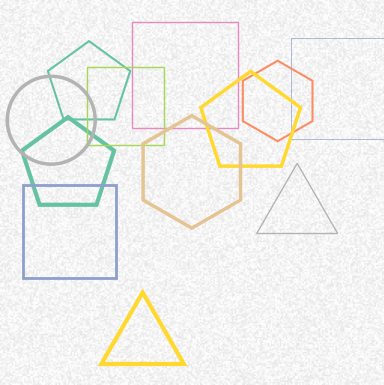[{"shape": "pentagon", "thickness": 1.5, "radius": 0.56, "center": [0.231, 0.781]}, {"shape": "pentagon", "thickness": 3, "radius": 0.63, "center": [0.177, 0.57]}, {"shape": "hexagon", "thickness": 1.5, "radius": 0.52, "center": [0.721, 0.738]}, {"shape": "square", "thickness": 0.5, "radius": 0.66, "center": [0.888, 0.771]}, {"shape": "square", "thickness": 2, "radius": 0.6, "center": [0.181, 0.398]}, {"shape": "square", "thickness": 1, "radius": 0.69, "center": [0.481, 0.806]}, {"shape": "square", "thickness": 1, "radius": 0.51, "center": [0.326, 0.725]}, {"shape": "triangle", "thickness": 3, "radius": 0.62, "center": [0.37, 0.116]}, {"shape": "pentagon", "thickness": 2.5, "radius": 0.68, "center": [0.651, 0.679]}, {"shape": "hexagon", "thickness": 2.5, "radius": 0.73, "center": [0.498, 0.554]}, {"shape": "circle", "thickness": 2.5, "radius": 0.57, "center": [0.133, 0.688]}, {"shape": "triangle", "thickness": 1, "radius": 0.61, "center": [0.772, 0.454]}]